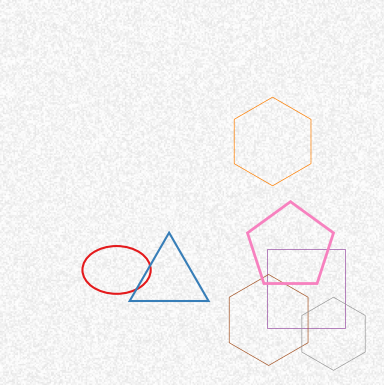[{"shape": "oval", "thickness": 1.5, "radius": 0.44, "center": [0.303, 0.299]}, {"shape": "triangle", "thickness": 1.5, "radius": 0.59, "center": [0.439, 0.277]}, {"shape": "square", "thickness": 0.5, "radius": 0.51, "center": [0.795, 0.251]}, {"shape": "hexagon", "thickness": 0.5, "radius": 0.58, "center": [0.708, 0.632]}, {"shape": "hexagon", "thickness": 0.5, "radius": 0.59, "center": [0.698, 0.169]}, {"shape": "pentagon", "thickness": 2, "radius": 0.59, "center": [0.755, 0.359]}, {"shape": "hexagon", "thickness": 0.5, "radius": 0.48, "center": [0.866, 0.133]}]